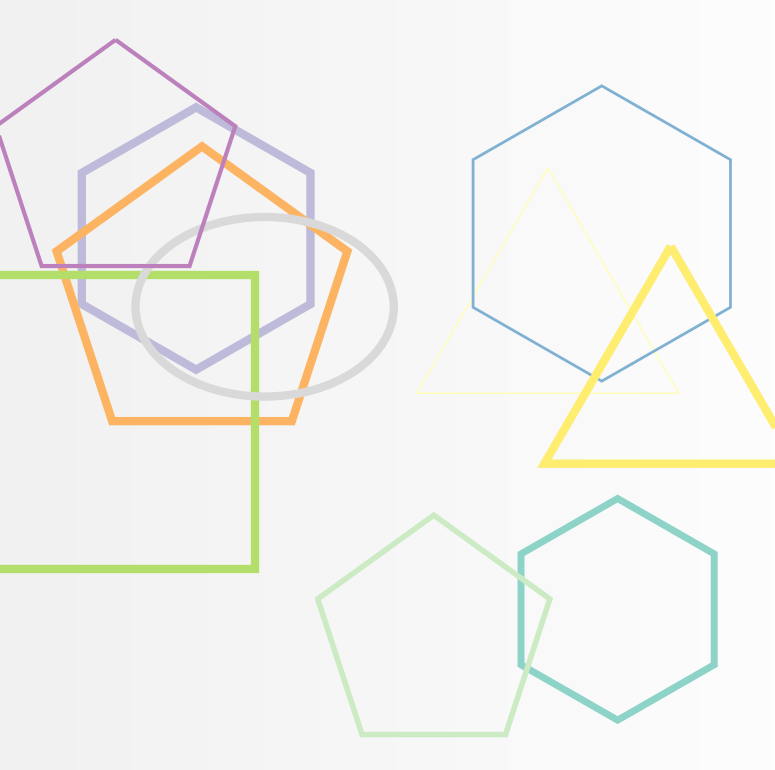[{"shape": "hexagon", "thickness": 2.5, "radius": 0.72, "center": [0.797, 0.209]}, {"shape": "triangle", "thickness": 0.5, "radius": 0.98, "center": [0.707, 0.587]}, {"shape": "hexagon", "thickness": 3, "radius": 0.85, "center": [0.253, 0.69]}, {"shape": "hexagon", "thickness": 1, "radius": 0.96, "center": [0.776, 0.697]}, {"shape": "pentagon", "thickness": 3, "radius": 0.99, "center": [0.261, 0.613]}, {"shape": "square", "thickness": 3, "radius": 0.95, "center": [0.139, 0.452]}, {"shape": "oval", "thickness": 3, "radius": 0.83, "center": [0.341, 0.602]}, {"shape": "pentagon", "thickness": 1.5, "radius": 0.81, "center": [0.149, 0.786]}, {"shape": "pentagon", "thickness": 2, "radius": 0.79, "center": [0.56, 0.173]}, {"shape": "triangle", "thickness": 3, "radius": 0.94, "center": [0.865, 0.492]}]